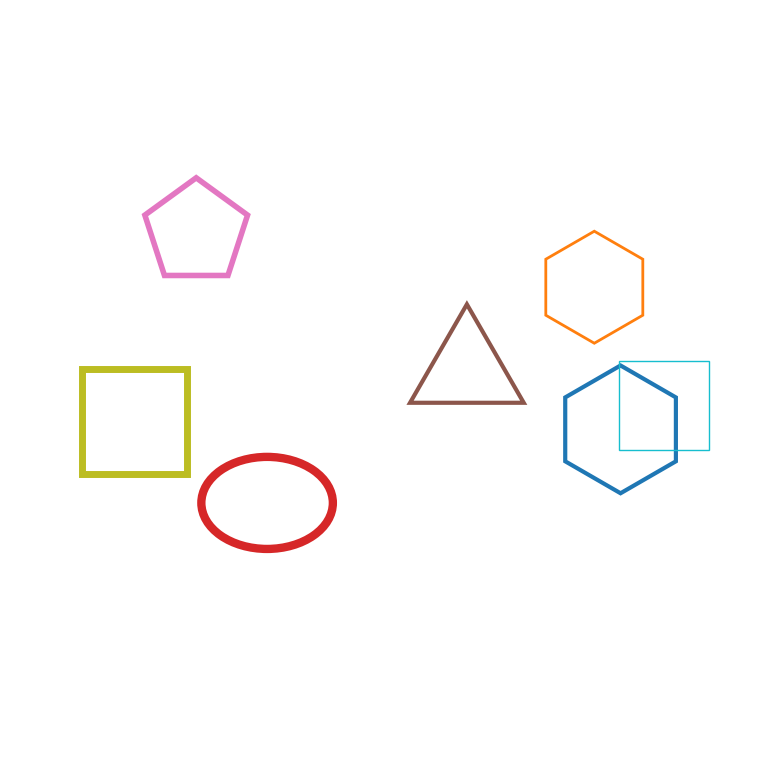[{"shape": "hexagon", "thickness": 1.5, "radius": 0.41, "center": [0.806, 0.442]}, {"shape": "hexagon", "thickness": 1, "radius": 0.36, "center": [0.772, 0.627]}, {"shape": "oval", "thickness": 3, "radius": 0.43, "center": [0.347, 0.347]}, {"shape": "triangle", "thickness": 1.5, "radius": 0.43, "center": [0.606, 0.52]}, {"shape": "pentagon", "thickness": 2, "radius": 0.35, "center": [0.255, 0.699]}, {"shape": "square", "thickness": 2.5, "radius": 0.34, "center": [0.175, 0.453]}, {"shape": "square", "thickness": 0.5, "radius": 0.29, "center": [0.862, 0.474]}]